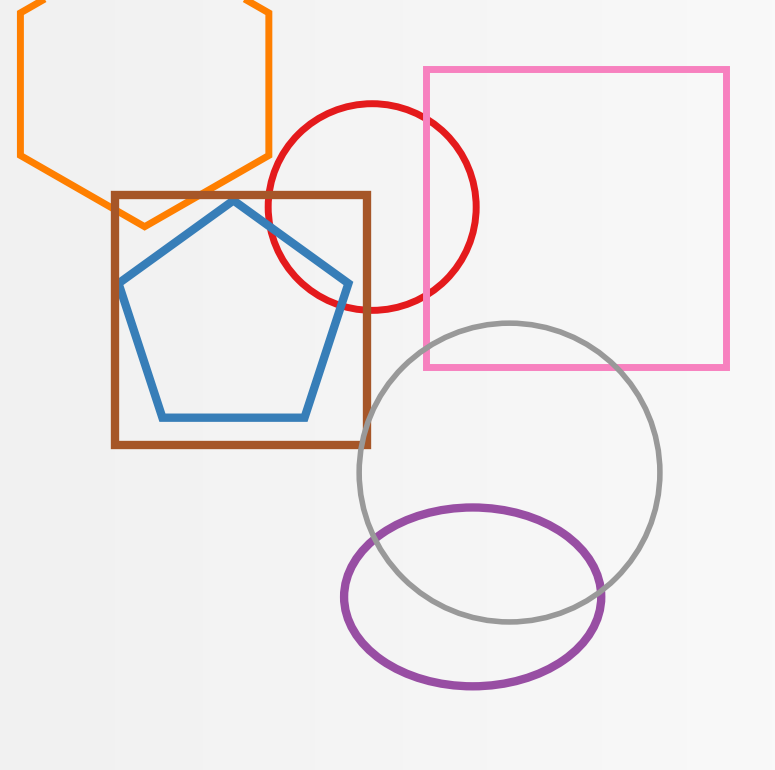[{"shape": "circle", "thickness": 2.5, "radius": 0.67, "center": [0.48, 0.731]}, {"shape": "pentagon", "thickness": 3, "radius": 0.78, "center": [0.301, 0.584]}, {"shape": "oval", "thickness": 3, "radius": 0.83, "center": [0.61, 0.225]}, {"shape": "hexagon", "thickness": 2.5, "radius": 0.93, "center": [0.187, 0.891]}, {"shape": "square", "thickness": 3, "radius": 0.81, "center": [0.311, 0.584]}, {"shape": "square", "thickness": 2.5, "radius": 0.97, "center": [0.743, 0.717]}, {"shape": "circle", "thickness": 2, "radius": 0.97, "center": [0.657, 0.386]}]